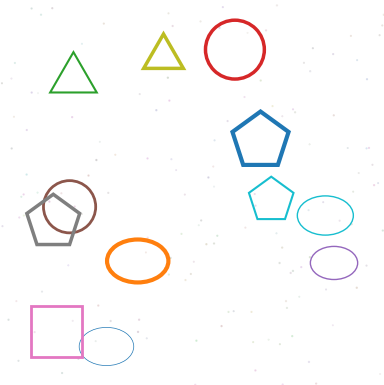[{"shape": "oval", "thickness": 0.5, "radius": 0.35, "center": [0.277, 0.1]}, {"shape": "pentagon", "thickness": 3, "radius": 0.38, "center": [0.677, 0.634]}, {"shape": "oval", "thickness": 3, "radius": 0.4, "center": [0.358, 0.322]}, {"shape": "triangle", "thickness": 1.5, "radius": 0.35, "center": [0.191, 0.795]}, {"shape": "circle", "thickness": 2.5, "radius": 0.38, "center": [0.61, 0.871]}, {"shape": "oval", "thickness": 1, "radius": 0.31, "center": [0.868, 0.317]}, {"shape": "circle", "thickness": 2, "radius": 0.34, "center": [0.181, 0.463]}, {"shape": "square", "thickness": 2, "radius": 0.33, "center": [0.146, 0.138]}, {"shape": "pentagon", "thickness": 2.5, "radius": 0.36, "center": [0.138, 0.423]}, {"shape": "triangle", "thickness": 2.5, "radius": 0.3, "center": [0.425, 0.852]}, {"shape": "oval", "thickness": 1, "radius": 0.36, "center": [0.845, 0.44]}, {"shape": "pentagon", "thickness": 1.5, "radius": 0.3, "center": [0.704, 0.48]}]